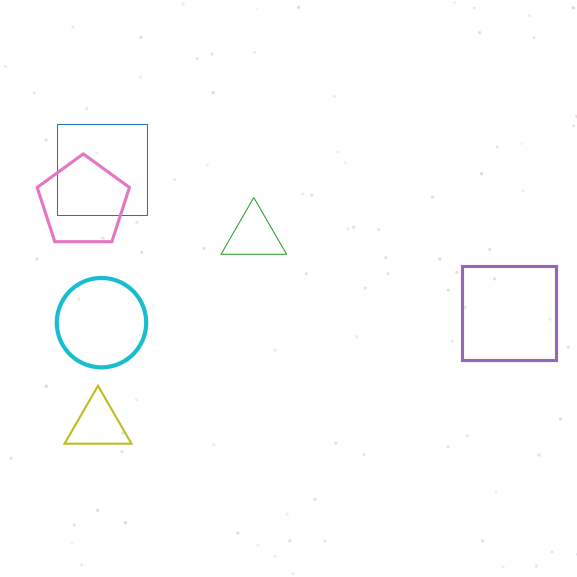[{"shape": "square", "thickness": 0.5, "radius": 0.39, "center": [0.177, 0.706]}, {"shape": "triangle", "thickness": 0.5, "radius": 0.33, "center": [0.439, 0.592]}, {"shape": "square", "thickness": 1.5, "radius": 0.4, "center": [0.881, 0.457]}, {"shape": "pentagon", "thickness": 1.5, "radius": 0.42, "center": [0.144, 0.649]}, {"shape": "triangle", "thickness": 1, "radius": 0.33, "center": [0.17, 0.264]}, {"shape": "circle", "thickness": 2, "radius": 0.39, "center": [0.176, 0.44]}]